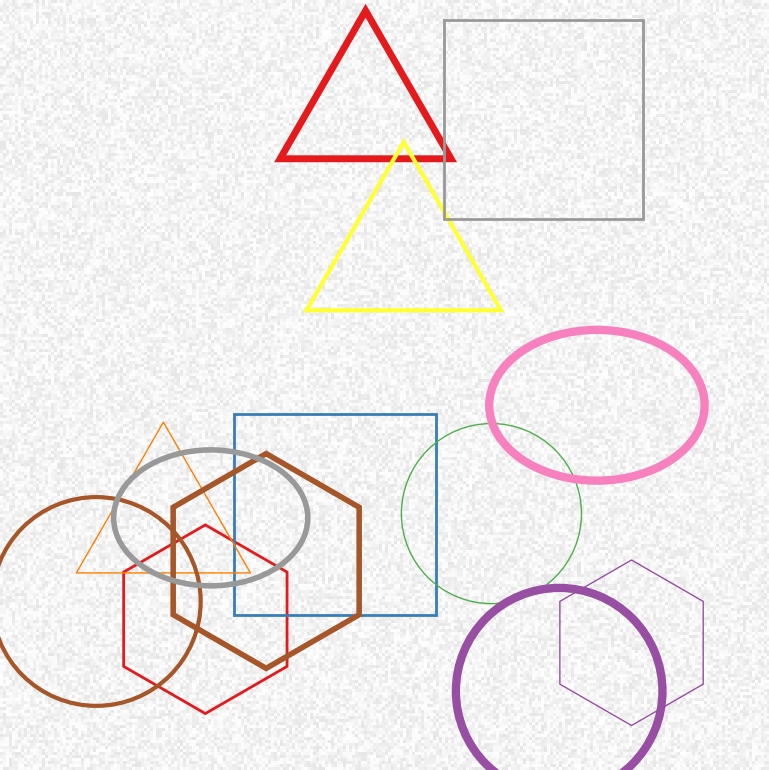[{"shape": "triangle", "thickness": 2.5, "radius": 0.64, "center": [0.475, 0.858]}, {"shape": "hexagon", "thickness": 1, "radius": 0.61, "center": [0.267, 0.196]}, {"shape": "square", "thickness": 1, "radius": 0.65, "center": [0.435, 0.332]}, {"shape": "circle", "thickness": 0.5, "radius": 0.58, "center": [0.638, 0.333]}, {"shape": "circle", "thickness": 3, "radius": 0.67, "center": [0.726, 0.102]}, {"shape": "hexagon", "thickness": 0.5, "radius": 0.54, "center": [0.82, 0.165]}, {"shape": "triangle", "thickness": 0.5, "radius": 0.65, "center": [0.212, 0.321]}, {"shape": "triangle", "thickness": 1.5, "radius": 0.73, "center": [0.524, 0.67]}, {"shape": "circle", "thickness": 1.5, "radius": 0.68, "center": [0.125, 0.219]}, {"shape": "hexagon", "thickness": 2, "radius": 0.7, "center": [0.346, 0.271]}, {"shape": "oval", "thickness": 3, "radius": 0.7, "center": [0.775, 0.474]}, {"shape": "oval", "thickness": 2, "radius": 0.63, "center": [0.274, 0.327]}, {"shape": "square", "thickness": 1, "radius": 0.65, "center": [0.705, 0.845]}]